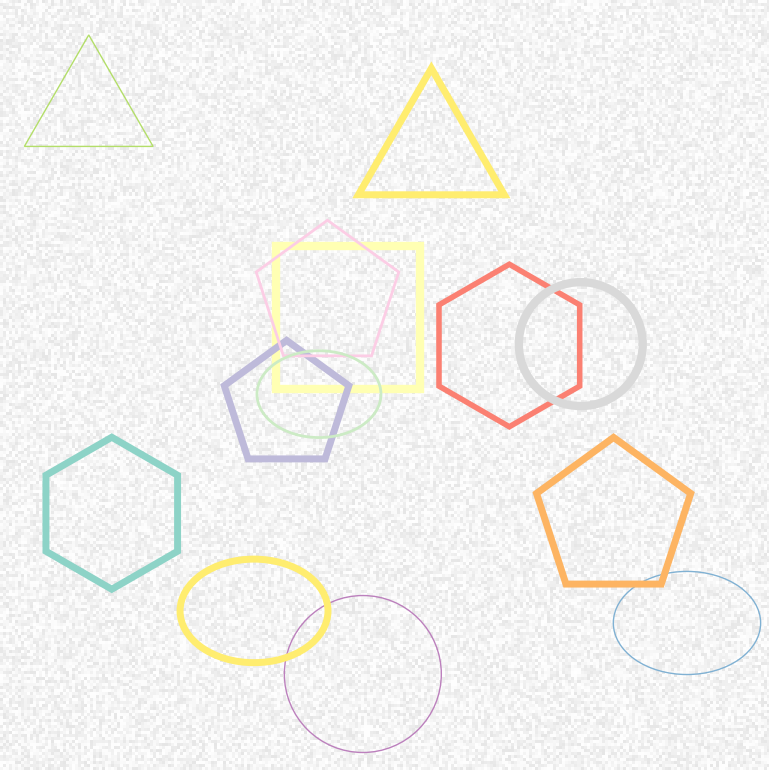[{"shape": "hexagon", "thickness": 2.5, "radius": 0.49, "center": [0.145, 0.333]}, {"shape": "square", "thickness": 3, "radius": 0.47, "center": [0.452, 0.587]}, {"shape": "pentagon", "thickness": 2.5, "radius": 0.43, "center": [0.372, 0.473]}, {"shape": "hexagon", "thickness": 2, "radius": 0.53, "center": [0.661, 0.551]}, {"shape": "oval", "thickness": 0.5, "radius": 0.48, "center": [0.892, 0.191]}, {"shape": "pentagon", "thickness": 2.5, "radius": 0.53, "center": [0.797, 0.327]}, {"shape": "triangle", "thickness": 0.5, "radius": 0.48, "center": [0.115, 0.858]}, {"shape": "pentagon", "thickness": 1, "radius": 0.49, "center": [0.425, 0.617]}, {"shape": "circle", "thickness": 3, "radius": 0.4, "center": [0.754, 0.553]}, {"shape": "circle", "thickness": 0.5, "radius": 0.51, "center": [0.471, 0.125]}, {"shape": "oval", "thickness": 1, "radius": 0.4, "center": [0.414, 0.488]}, {"shape": "oval", "thickness": 2.5, "radius": 0.48, "center": [0.33, 0.207]}, {"shape": "triangle", "thickness": 2.5, "radius": 0.55, "center": [0.56, 0.802]}]